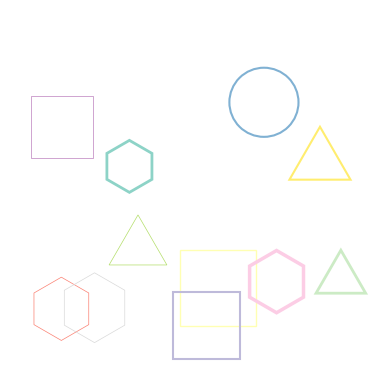[{"shape": "hexagon", "thickness": 2, "radius": 0.34, "center": [0.336, 0.568]}, {"shape": "square", "thickness": 1, "radius": 0.49, "center": [0.567, 0.252]}, {"shape": "square", "thickness": 1.5, "radius": 0.43, "center": [0.536, 0.155]}, {"shape": "hexagon", "thickness": 0.5, "radius": 0.41, "center": [0.159, 0.198]}, {"shape": "circle", "thickness": 1.5, "radius": 0.45, "center": [0.686, 0.734]}, {"shape": "triangle", "thickness": 0.5, "radius": 0.43, "center": [0.358, 0.355]}, {"shape": "hexagon", "thickness": 2.5, "radius": 0.4, "center": [0.718, 0.269]}, {"shape": "hexagon", "thickness": 0.5, "radius": 0.45, "center": [0.246, 0.201]}, {"shape": "square", "thickness": 0.5, "radius": 0.41, "center": [0.161, 0.67]}, {"shape": "triangle", "thickness": 2, "radius": 0.37, "center": [0.885, 0.276]}, {"shape": "triangle", "thickness": 1.5, "radius": 0.46, "center": [0.831, 0.579]}]